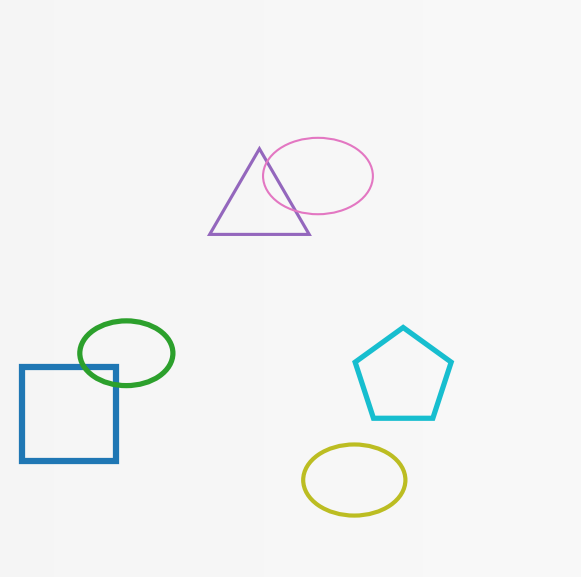[{"shape": "square", "thickness": 3, "radius": 0.41, "center": [0.119, 0.282]}, {"shape": "oval", "thickness": 2.5, "radius": 0.4, "center": [0.217, 0.387]}, {"shape": "triangle", "thickness": 1.5, "radius": 0.49, "center": [0.446, 0.643]}, {"shape": "oval", "thickness": 1, "radius": 0.47, "center": [0.547, 0.694]}, {"shape": "oval", "thickness": 2, "radius": 0.44, "center": [0.61, 0.168]}, {"shape": "pentagon", "thickness": 2.5, "radius": 0.43, "center": [0.694, 0.345]}]